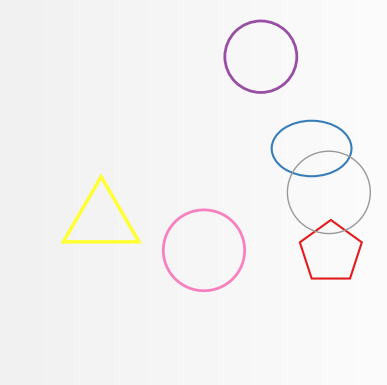[{"shape": "pentagon", "thickness": 1.5, "radius": 0.42, "center": [0.854, 0.345]}, {"shape": "oval", "thickness": 1.5, "radius": 0.51, "center": [0.804, 0.614]}, {"shape": "circle", "thickness": 2, "radius": 0.46, "center": [0.673, 0.853]}, {"shape": "triangle", "thickness": 2.5, "radius": 0.56, "center": [0.261, 0.428]}, {"shape": "circle", "thickness": 2, "radius": 0.53, "center": [0.526, 0.35]}, {"shape": "circle", "thickness": 1, "radius": 0.53, "center": [0.849, 0.5]}]